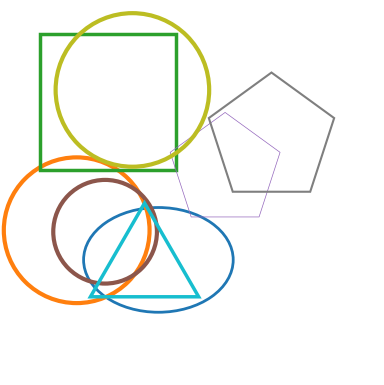[{"shape": "oval", "thickness": 2, "radius": 0.97, "center": [0.411, 0.325]}, {"shape": "circle", "thickness": 3, "radius": 0.95, "center": [0.199, 0.402]}, {"shape": "square", "thickness": 2.5, "radius": 0.88, "center": [0.281, 0.735]}, {"shape": "pentagon", "thickness": 0.5, "radius": 0.75, "center": [0.585, 0.558]}, {"shape": "circle", "thickness": 3, "radius": 0.67, "center": [0.273, 0.398]}, {"shape": "pentagon", "thickness": 1.5, "radius": 0.86, "center": [0.705, 0.64]}, {"shape": "circle", "thickness": 3, "radius": 1.0, "center": [0.344, 0.766]}, {"shape": "triangle", "thickness": 2.5, "radius": 0.81, "center": [0.375, 0.31]}]